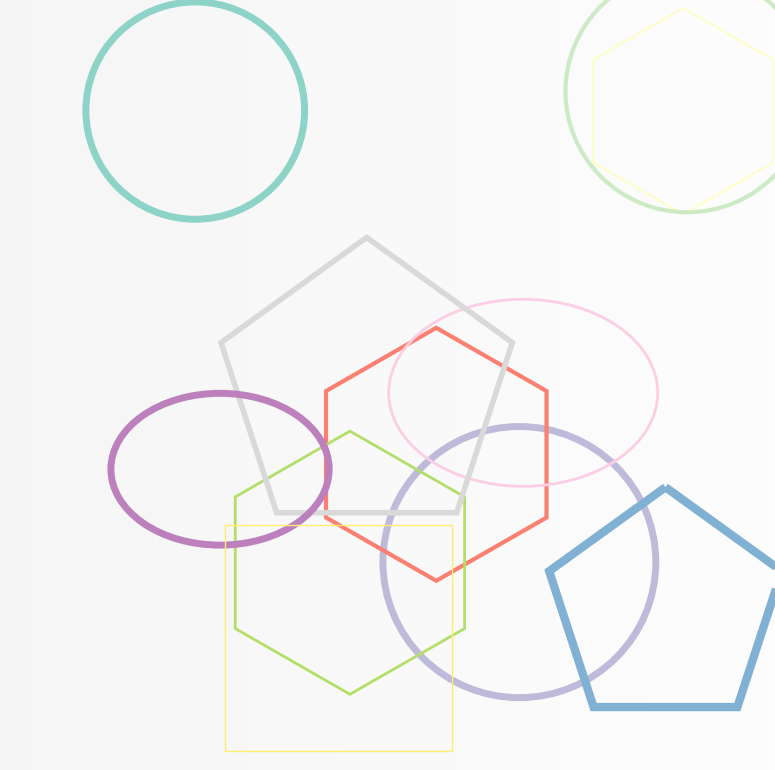[{"shape": "circle", "thickness": 2.5, "radius": 0.71, "center": [0.252, 0.856]}, {"shape": "hexagon", "thickness": 0.5, "radius": 0.67, "center": [0.882, 0.856]}, {"shape": "circle", "thickness": 2.5, "radius": 0.88, "center": [0.67, 0.27]}, {"shape": "hexagon", "thickness": 1.5, "radius": 0.82, "center": [0.563, 0.41]}, {"shape": "pentagon", "thickness": 3, "radius": 0.79, "center": [0.859, 0.209]}, {"shape": "hexagon", "thickness": 1, "radius": 0.85, "center": [0.452, 0.269]}, {"shape": "oval", "thickness": 1, "radius": 0.87, "center": [0.675, 0.49]}, {"shape": "pentagon", "thickness": 2, "radius": 0.99, "center": [0.473, 0.494]}, {"shape": "oval", "thickness": 2.5, "radius": 0.7, "center": [0.284, 0.391]}, {"shape": "circle", "thickness": 1.5, "radius": 0.79, "center": [0.887, 0.881]}, {"shape": "square", "thickness": 0.5, "radius": 0.73, "center": [0.437, 0.172]}]